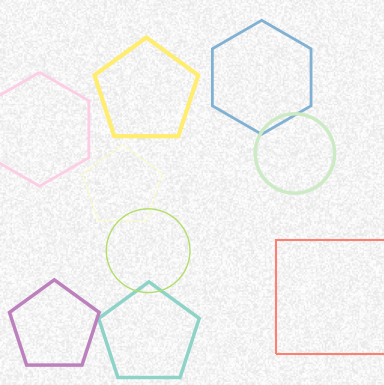[{"shape": "pentagon", "thickness": 2.5, "radius": 0.69, "center": [0.387, 0.131]}, {"shape": "pentagon", "thickness": 0.5, "radius": 0.54, "center": [0.318, 0.516]}, {"shape": "square", "thickness": 1.5, "radius": 0.74, "center": [0.865, 0.228]}, {"shape": "hexagon", "thickness": 2, "radius": 0.74, "center": [0.68, 0.799]}, {"shape": "circle", "thickness": 1, "radius": 0.54, "center": [0.385, 0.349]}, {"shape": "hexagon", "thickness": 2, "radius": 0.74, "center": [0.103, 0.664]}, {"shape": "pentagon", "thickness": 2.5, "radius": 0.61, "center": [0.141, 0.151]}, {"shape": "circle", "thickness": 2.5, "radius": 0.52, "center": [0.766, 0.601]}, {"shape": "pentagon", "thickness": 3, "radius": 0.71, "center": [0.38, 0.761]}]